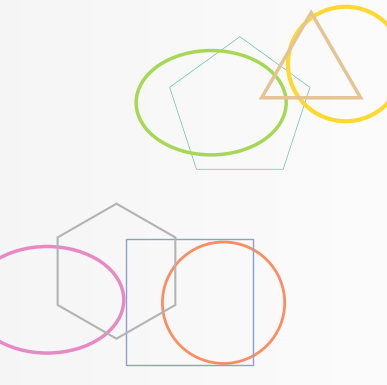[{"shape": "pentagon", "thickness": 0.5, "radius": 0.95, "center": [0.619, 0.714]}, {"shape": "circle", "thickness": 2, "radius": 0.79, "center": [0.577, 0.214]}, {"shape": "square", "thickness": 1, "radius": 0.82, "center": [0.489, 0.215]}, {"shape": "oval", "thickness": 2.5, "radius": 0.99, "center": [0.122, 0.221]}, {"shape": "oval", "thickness": 2.5, "radius": 0.97, "center": [0.545, 0.733]}, {"shape": "circle", "thickness": 3, "radius": 0.74, "center": [0.892, 0.834]}, {"shape": "triangle", "thickness": 2.5, "radius": 0.74, "center": [0.803, 0.82]}, {"shape": "hexagon", "thickness": 1.5, "radius": 0.88, "center": [0.301, 0.296]}]